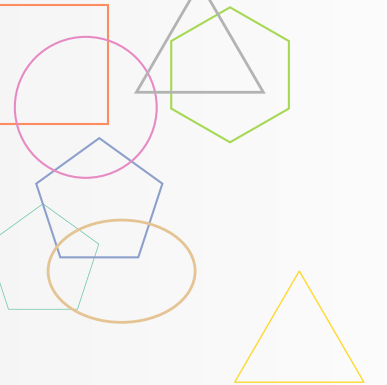[{"shape": "pentagon", "thickness": 0.5, "radius": 0.76, "center": [0.111, 0.319]}, {"shape": "square", "thickness": 1.5, "radius": 0.78, "center": [0.123, 0.833]}, {"shape": "pentagon", "thickness": 1.5, "radius": 0.86, "center": [0.256, 0.47]}, {"shape": "circle", "thickness": 1.5, "radius": 0.92, "center": [0.221, 0.721]}, {"shape": "hexagon", "thickness": 1.5, "radius": 0.88, "center": [0.594, 0.806]}, {"shape": "triangle", "thickness": 1, "radius": 0.96, "center": [0.772, 0.104]}, {"shape": "oval", "thickness": 2, "radius": 0.95, "center": [0.314, 0.296]}, {"shape": "triangle", "thickness": 2, "radius": 0.95, "center": [0.516, 0.855]}]